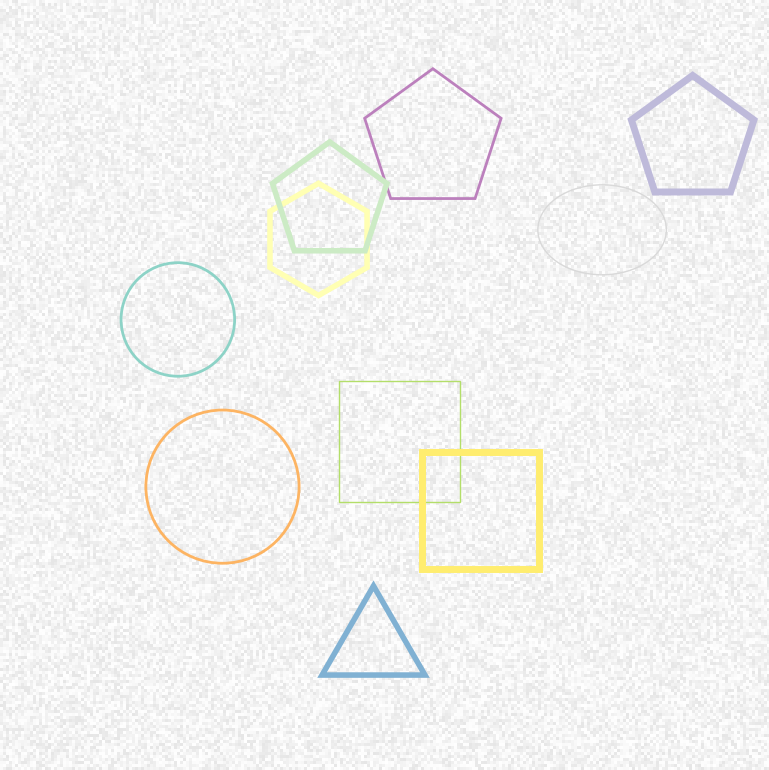[{"shape": "circle", "thickness": 1, "radius": 0.37, "center": [0.231, 0.585]}, {"shape": "hexagon", "thickness": 2, "radius": 0.36, "center": [0.414, 0.689]}, {"shape": "pentagon", "thickness": 2.5, "radius": 0.42, "center": [0.9, 0.818]}, {"shape": "triangle", "thickness": 2, "radius": 0.39, "center": [0.485, 0.162]}, {"shape": "circle", "thickness": 1, "radius": 0.5, "center": [0.289, 0.368]}, {"shape": "square", "thickness": 0.5, "radius": 0.39, "center": [0.519, 0.427]}, {"shape": "oval", "thickness": 0.5, "radius": 0.42, "center": [0.782, 0.702]}, {"shape": "pentagon", "thickness": 1, "radius": 0.47, "center": [0.562, 0.818]}, {"shape": "pentagon", "thickness": 2, "radius": 0.39, "center": [0.428, 0.738]}, {"shape": "square", "thickness": 2.5, "radius": 0.38, "center": [0.624, 0.337]}]